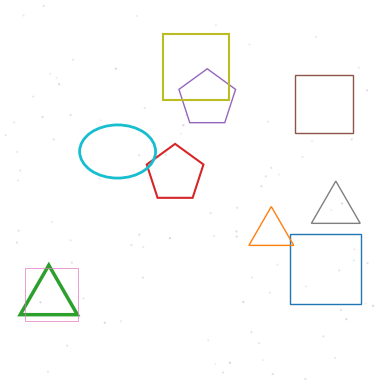[{"shape": "square", "thickness": 1, "radius": 0.46, "center": [0.845, 0.302]}, {"shape": "triangle", "thickness": 1, "radius": 0.34, "center": [0.705, 0.396]}, {"shape": "triangle", "thickness": 2.5, "radius": 0.43, "center": [0.127, 0.226]}, {"shape": "pentagon", "thickness": 1.5, "radius": 0.39, "center": [0.455, 0.549]}, {"shape": "pentagon", "thickness": 1, "radius": 0.39, "center": [0.538, 0.744]}, {"shape": "square", "thickness": 1, "radius": 0.38, "center": [0.841, 0.73]}, {"shape": "square", "thickness": 0.5, "radius": 0.34, "center": [0.133, 0.234]}, {"shape": "triangle", "thickness": 1, "radius": 0.37, "center": [0.872, 0.456]}, {"shape": "square", "thickness": 1.5, "radius": 0.43, "center": [0.51, 0.827]}, {"shape": "oval", "thickness": 2, "radius": 0.49, "center": [0.305, 0.606]}]